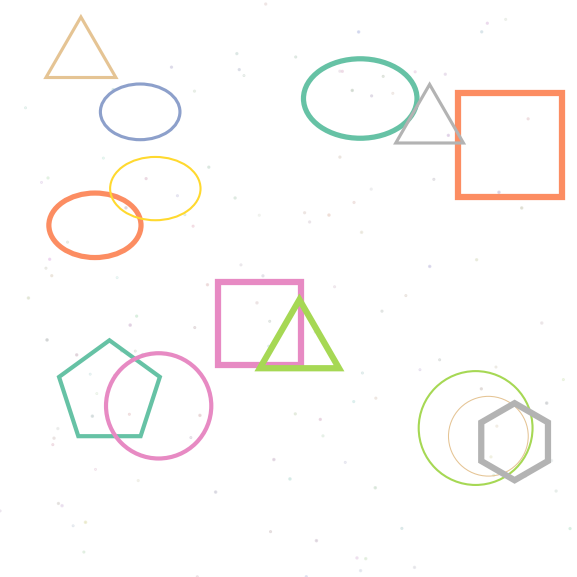[{"shape": "oval", "thickness": 2.5, "radius": 0.49, "center": [0.624, 0.829]}, {"shape": "pentagon", "thickness": 2, "radius": 0.46, "center": [0.19, 0.318]}, {"shape": "oval", "thickness": 2.5, "radius": 0.4, "center": [0.164, 0.609]}, {"shape": "square", "thickness": 3, "radius": 0.45, "center": [0.883, 0.748]}, {"shape": "oval", "thickness": 1.5, "radius": 0.34, "center": [0.243, 0.805]}, {"shape": "square", "thickness": 3, "radius": 0.36, "center": [0.45, 0.439]}, {"shape": "circle", "thickness": 2, "radius": 0.46, "center": [0.275, 0.296]}, {"shape": "triangle", "thickness": 3, "radius": 0.4, "center": [0.518, 0.401]}, {"shape": "circle", "thickness": 1, "radius": 0.49, "center": [0.824, 0.258]}, {"shape": "oval", "thickness": 1, "radius": 0.39, "center": [0.269, 0.673]}, {"shape": "circle", "thickness": 0.5, "radius": 0.35, "center": [0.846, 0.244]}, {"shape": "triangle", "thickness": 1.5, "radius": 0.35, "center": [0.14, 0.9]}, {"shape": "hexagon", "thickness": 3, "radius": 0.33, "center": [0.891, 0.234]}, {"shape": "triangle", "thickness": 1.5, "radius": 0.34, "center": [0.744, 0.785]}]